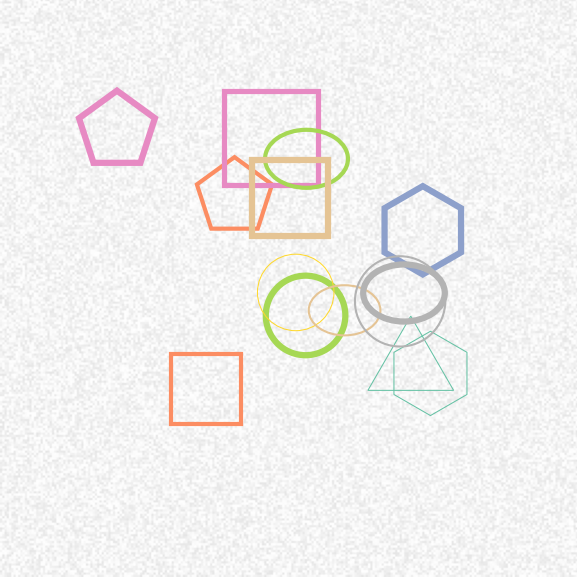[{"shape": "hexagon", "thickness": 0.5, "radius": 0.37, "center": [0.745, 0.353]}, {"shape": "triangle", "thickness": 0.5, "radius": 0.43, "center": [0.711, 0.366]}, {"shape": "square", "thickness": 2, "radius": 0.31, "center": [0.357, 0.325]}, {"shape": "pentagon", "thickness": 2, "radius": 0.34, "center": [0.406, 0.659]}, {"shape": "hexagon", "thickness": 3, "radius": 0.38, "center": [0.732, 0.6]}, {"shape": "pentagon", "thickness": 3, "radius": 0.35, "center": [0.203, 0.773]}, {"shape": "square", "thickness": 2.5, "radius": 0.41, "center": [0.47, 0.759]}, {"shape": "oval", "thickness": 2, "radius": 0.36, "center": [0.531, 0.724]}, {"shape": "circle", "thickness": 3, "radius": 0.34, "center": [0.529, 0.453]}, {"shape": "circle", "thickness": 0.5, "radius": 0.33, "center": [0.512, 0.493]}, {"shape": "oval", "thickness": 1, "radius": 0.31, "center": [0.597, 0.462]}, {"shape": "square", "thickness": 3, "radius": 0.33, "center": [0.502, 0.657]}, {"shape": "circle", "thickness": 1, "radius": 0.39, "center": [0.693, 0.477]}, {"shape": "oval", "thickness": 3, "radius": 0.35, "center": [0.7, 0.492]}]